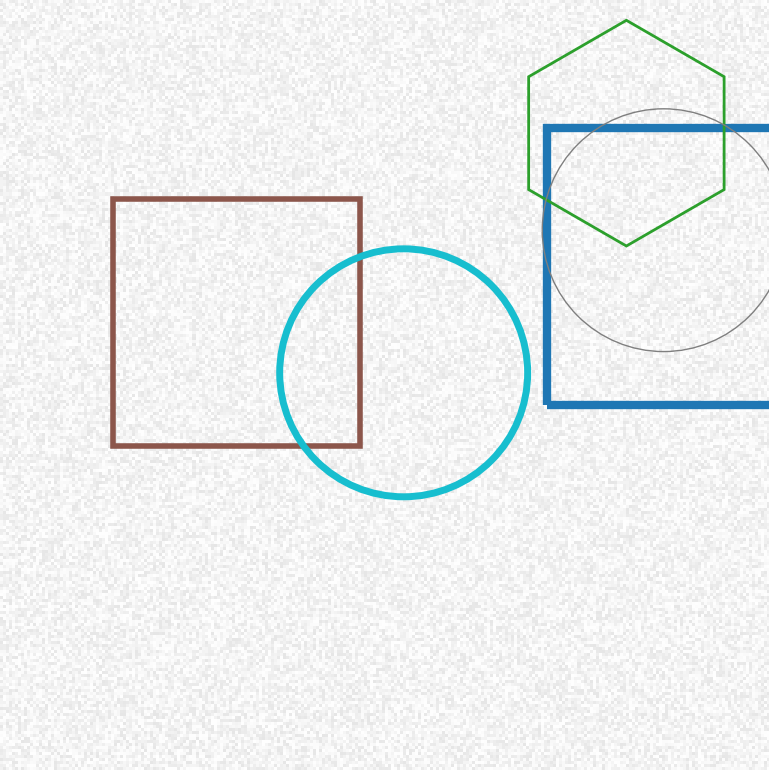[{"shape": "square", "thickness": 3, "radius": 0.9, "center": [0.89, 0.654]}, {"shape": "hexagon", "thickness": 1, "radius": 0.73, "center": [0.813, 0.827]}, {"shape": "square", "thickness": 2, "radius": 0.8, "center": [0.307, 0.581]}, {"shape": "circle", "thickness": 0.5, "radius": 0.79, "center": [0.862, 0.701]}, {"shape": "circle", "thickness": 2.5, "radius": 0.81, "center": [0.524, 0.516]}]